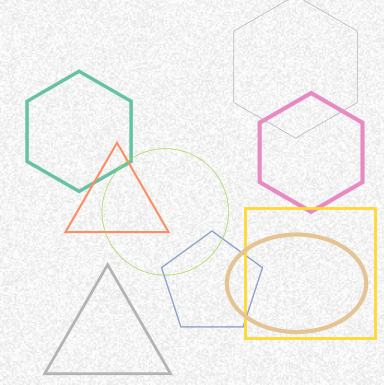[{"shape": "hexagon", "thickness": 2.5, "radius": 0.78, "center": [0.205, 0.659]}, {"shape": "triangle", "thickness": 1.5, "radius": 0.77, "center": [0.304, 0.475]}, {"shape": "pentagon", "thickness": 1, "radius": 0.69, "center": [0.551, 0.262]}, {"shape": "hexagon", "thickness": 3, "radius": 0.77, "center": [0.808, 0.604]}, {"shape": "circle", "thickness": 0.5, "radius": 0.82, "center": [0.429, 0.45]}, {"shape": "square", "thickness": 2, "radius": 0.84, "center": [0.805, 0.291]}, {"shape": "oval", "thickness": 3, "radius": 0.9, "center": [0.77, 0.264]}, {"shape": "triangle", "thickness": 2, "radius": 0.94, "center": [0.28, 0.124]}, {"shape": "hexagon", "thickness": 0.5, "radius": 0.93, "center": [0.768, 0.826]}]